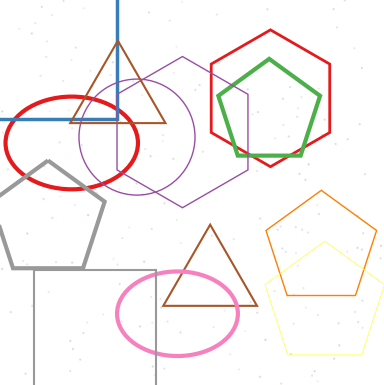[{"shape": "hexagon", "thickness": 2, "radius": 0.89, "center": [0.703, 0.745]}, {"shape": "oval", "thickness": 3, "radius": 0.86, "center": [0.186, 0.629]}, {"shape": "square", "thickness": 2.5, "radius": 0.84, "center": [0.135, 0.861]}, {"shape": "pentagon", "thickness": 3, "radius": 0.69, "center": [0.699, 0.708]}, {"shape": "circle", "thickness": 1, "radius": 0.75, "center": [0.356, 0.644]}, {"shape": "hexagon", "thickness": 1, "radius": 0.98, "center": [0.474, 0.657]}, {"shape": "pentagon", "thickness": 1, "radius": 0.76, "center": [0.835, 0.355]}, {"shape": "pentagon", "thickness": 0.5, "radius": 0.82, "center": [0.844, 0.21]}, {"shape": "triangle", "thickness": 1.5, "radius": 0.7, "center": [0.546, 0.276]}, {"shape": "triangle", "thickness": 1.5, "radius": 0.71, "center": [0.306, 0.752]}, {"shape": "oval", "thickness": 3, "radius": 0.78, "center": [0.461, 0.185]}, {"shape": "square", "thickness": 1.5, "radius": 0.79, "center": [0.246, 0.141]}, {"shape": "pentagon", "thickness": 3, "radius": 0.77, "center": [0.125, 0.428]}]